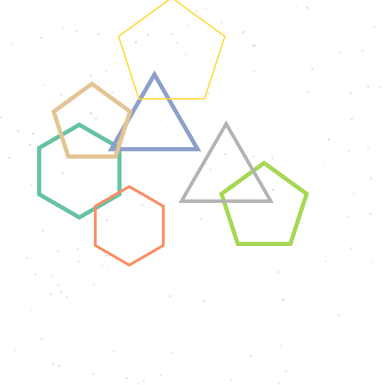[{"shape": "hexagon", "thickness": 3, "radius": 0.6, "center": [0.206, 0.556]}, {"shape": "hexagon", "thickness": 2, "radius": 0.51, "center": [0.336, 0.413]}, {"shape": "triangle", "thickness": 3, "radius": 0.65, "center": [0.401, 0.677]}, {"shape": "pentagon", "thickness": 3, "radius": 0.58, "center": [0.686, 0.46]}, {"shape": "pentagon", "thickness": 1, "radius": 0.73, "center": [0.446, 0.861]}, {"shape": "pentagon", "thickness": 3, "radius": 0.52, "center": [0.239, 0.678]}, {"shape": "triangle", "thickness": 2.5, "radius": 0.67, "center": [0.587, 0.544]}]